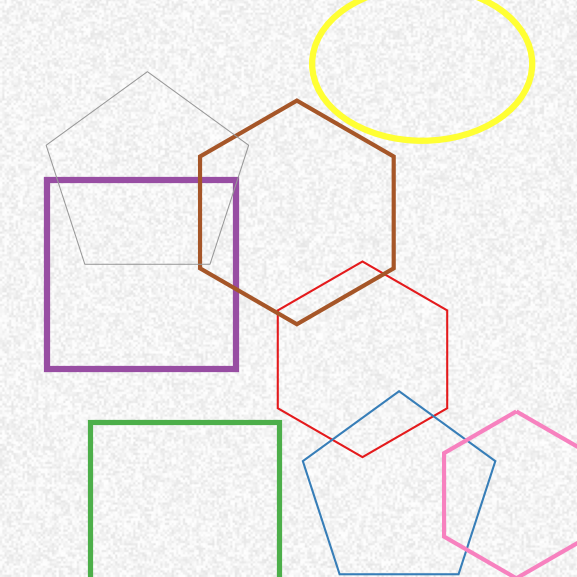[{"shape": "hexagon", "thickness": 1, "radius": 0.85, "center": [0.628, 0.377]}, {"shape": "pentagon", "thickness": 1, "radius": 0.88, "center": [0.691, 0.146]}, {"shape": "square", "thickness": 2.5, "radius": 0.82, "center": [0.319, 0.106]}, {"shape": "square", "thickness": 3, "radius": 0.82, "center": [0.244, 0.524]}, {"shape": "oval", "thickness": 3, "radius": 0.95, "center": [0.731, 0.889]}, {"shape": "hexagon", "thickness": 2, "radius": 0.97, "center": [0.514, 0.631]}, {"shape": "hexagon", "thickness": 2, "radius": 0.72, "center": [0.894, 0.142]}, {"shape": "pentagon", "thickness": 0.5, "radius": 0.92, "center": [0.255, 0.691]}]